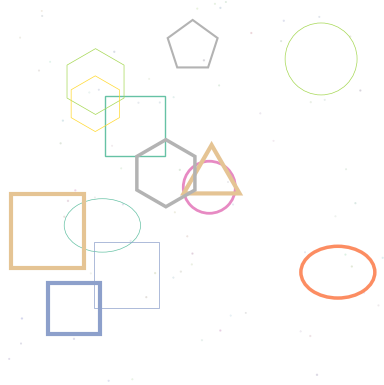[{"shape": "square", "thickness": 1, "radius": 0.39, "center": [0.35, 0.672]}, {"shape": "oval", "thickness": 0.5, "radius": 0.5, "center": [0.266, 0.414]}, {"shape": "oval", "thickness": 2.5, "radius": 0.48, "center": [0.878, 0.293]}, {"shape": "square", "thickness": 0.5, "radius": 0.42, "center": [0.328, 0.286]}, {"shape": "square", "thickness": 3, "radius": 0.33, "center": [0.192, 0.199]}, {"shape": "circle", "thickness": 2, "radius": 0.34, "center": [0.544, 0.514]}, {"shape": "hexagon", "thickness": 0.5, "radius": 0.43, "center": [0.248, 0.788]}, {"shape": "circle", "thickness": 0.5, "radius": 0.47, "center": [0.834, 0.847]}, {"shape": "hexagon", "thickness": 0.5, "radius": 0.36, "center": [0.247, 0.731]}, {"shape": "square", "thickness": 3, "radius": 0.47, "center": [0.123, 0.4]}, {"shape": "triangle", "thickness": 3, "radius": 0.42, "center": [0.55, 0.539]}, {"shape": "hexagon", "thickness": 2.5, "radius": 0.44, "center": [0.431, 0.55]}, {"shape": "pentagon", "thickness": 1.5, "radius": 0.34, "center": [0.5, 0.88]}]